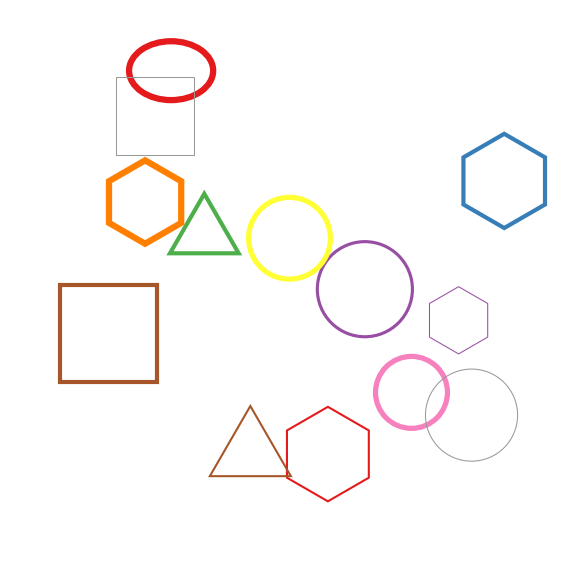[{"shape": "hexagon", "thickness": 1, "radius": 0.41, "center": [0.568, 0.213]}, {"shape": "oval", "thickness": 3, "radius": 0.36, "center": [0.296, 0.877]}, {"shape": "hexagon", "thickness": 2, "radius": 0.41, "center": [0.873, 0.686]}, {"shape": "triangle", "thickness": 2, "radius": 0.34, "center": [0.354, 0.595]}, {"shape": "circle", "thickness": 1.5, "radius": 0.41, "center": [0.632, 0.498]}, {"shape": "hexagon", "thickness": 0.5, "radius": 0.29, "center": [0.794, 0.445]}, {"shape": "hexagon", "thickness": 3, "radius": 0.36, "center": [0.251, 0.649]}, {"shape": "circle", "thickness": 2.5, "radius": 0.35, "center": [0.501, 0.587]}, {"shape": "square", "thickness": 2, "radius": 0.42, "center": [0.188, 0.422]}, {"shape": "triangle", "thickness": 1, "radius": 0.4, "center": [0.433, 0.215]}, {"shape": "circle", "thickness": 2.5, "radius": 0.31, "center": [0.713, 0.32]}, {"shape": "square", "thickness": 0.5, "radius": 0.34, "center": [0.268, 0.798]}, {"shape": "circle", "thickness": 0.5, "radius": 0.4, "center": [0.817, 0.28]}]